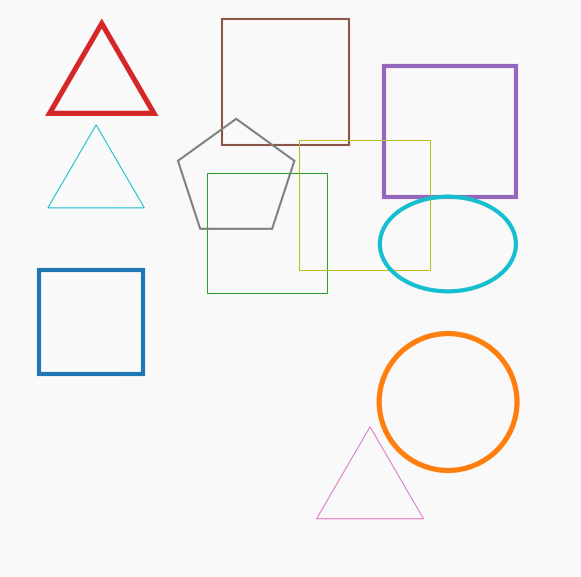[{"shape": "square", "thickness": 2, "radius": 0.45, "center": [0.156, 0.442]}, {"shape": "circle", "thickness": 2.5, "radius": 0.59, "center": [0.771, 0.303]}, {"shape": "square", "thickness": 0.5, "radius": 0.52, "center": [0.46, 0.596]}, {"shape": "triangle", "thickness": 2.5, "radius": 0.52, "center": [0.175, 0.855]}, {"shape": "square", "thickness": 2, "radius": 0.57, "center": [0.775, 0.772]}, {"shape": "square", "thickness": 1, "radius": 0.54, "center": [0.492, 0.857]}, {"shape": "triangle", "thickness": 0.5, "radius": 0.53, "center": [0.637, 0.154]}, {"shape": "pentagon", "thickness": 1, "radius": 0.53, "center": [0.406, 0.688]}, {"shape": "square", "thickness": 0.5, "radius": 0.56, "center": [0.627, 0.644]}, {"shape": "oval", "thickness": 2, "radius": 0.59, "center": [0.771, 0.577]}, {"shape": "triangle", "thickness": 0.5, "radius": 0.48, "center": [0.165, 0.687]}]